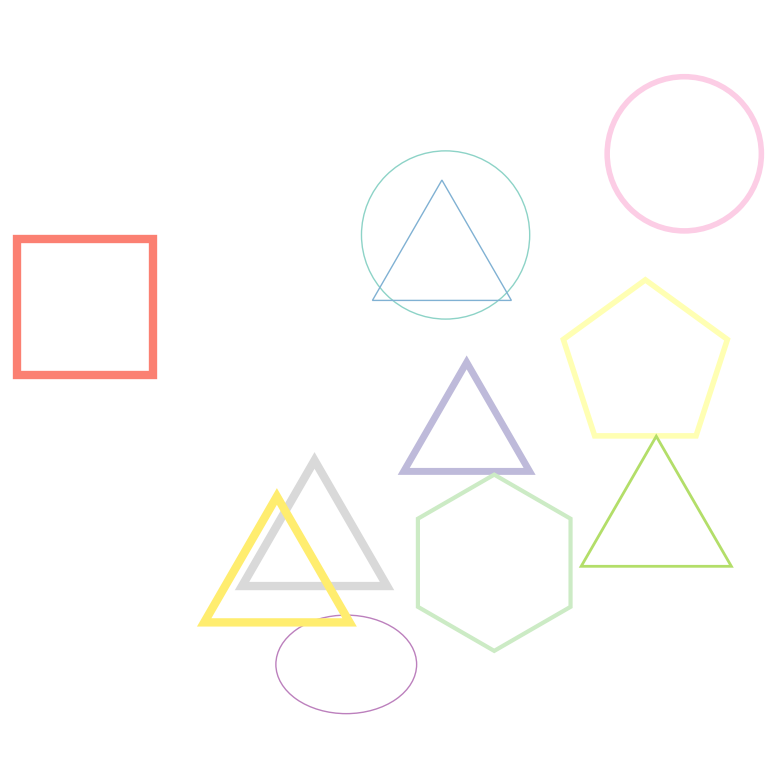[{"shape": "circle", "thickness": 0.5, "radius": 0.55, "center": [0.579, 0.695]}, {"shape": "pentagon", "thickness": 2, "radius": 0.56, "center": [0.838, 0.525]}, {"shape": "triangle", "thickness": 2.5, "radius": 0.47, "center": [0.606, 0.435]}, {"shape": "square", "thickness": 3, "radius": 0.44, "center": [0.11, 0.602]}, {"shape": "triangle", "thickness": 0.5, "radius": 0.52, "center": [0.574, 0.662]}, {"shape": "triangle", "thickness": 1, "radius": 0.56, "center": [0.852, 0.321]}, {"shape": "circle", "thickness": 2, "radius": 0.5, "center": [0.889, 0.8]}, {"shape": "triangle", "thickness": 3, "radius": 0.54, "center": [0.408, 0.293]}, {"shape": "oval", "thickness": 0.5, "radius": 0.46, "center": [0.45, 0.137]}, {"shape": "hexagon", "thickness": 1.5, "radius": 0.57, "center": [0.642, 0.269]}, {"shape": "triangle", "thickness": 3, "radius": 0.55, "center": [0.36, 0.246]}]